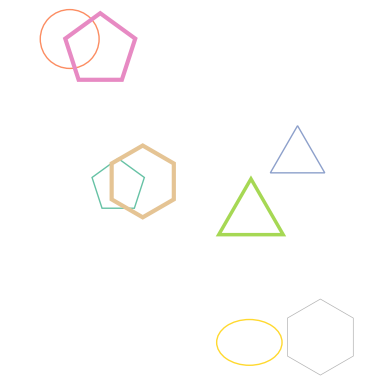[{"shape": "pentagon", "thickness": 1, "radius": 0.36, "center": [0.307, 0.517]}, {"shape": "circle", "thickness": 1, "radius": 0.38, "center": [0.181, 0.899]}, {"shape": "triangle", "thickness": 1, "radius": 0.41, "center": [0.773, 0.592]}, {"shape": "pentagon", "thickness": 3, "radius": 0.48, "center": [0.26, 0.87]}, {"shape": "triangle", "thickness": 2.5, "radius": 0.48, "center": [0.652, 0.439]}, {"shape": "oval", "thickness": 1, "radius": 0.42, "center": [0.648, 0.111]}, {"shape": "hexagon", "thickness": 3, "radius": 0.47, "center": [0.371, 0.529]}, {"shape": "hexagon", "thickness": 0.5, "radius": 0.49, "center": [0.832, 0.125]}]